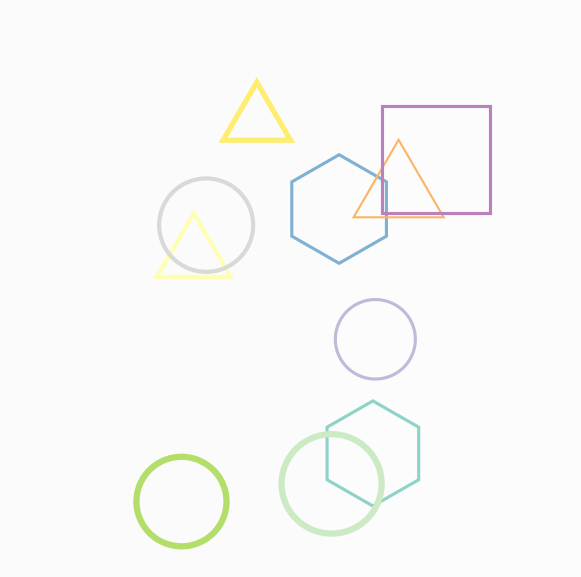[{"shape": "hexagon", "thickness": 1.5, "radius": 0.46, "center": [0.642, 0.214]}, {"shape": "triangle", "thickness": 2, "radius": 0.37, "center": [0.333, 0.557]}, {"shape": "circle", "thickness": 1.5, "radius": 0.34, "center": [0.646, 0.412]}, {"shape": "hexagon", "thickness": 1.5, "radius": 0.47, "center": [0.583, 0.637]}, {"shape": "triangle", "thickness": 1, "radius": 0.45, "center": [0.686, 0.668]}, {"shape": "circle", "thickness": 3, "radius": 0.39, "center": [0.312, 0.131]}, {"shape": "circle", "thickness": 2, "radius": 0.4, "center": [0.355, 0.609]}, {"shape": "square", "thickness": 1.5, "radius": 0.46, "center": [0.75, 0.723]}, {"shape": "circle", "thickness": 3, "radius": 0.43, "center": [0.571, 0.161]}, {"shape": "triangle", "thickness": 2.5, "radius": 0.34, "center": [0.442, 0.79]}]